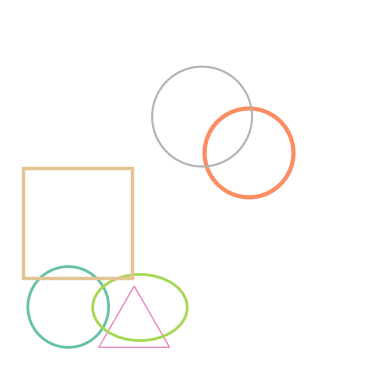[{"shape": "circle", "thickness": 2, "radius": 0.52, "center": [0.177, 0.203]}, {"shape": "circle", "thickness": 3, "radius": 0.58, "center": [0.647, 0.603]}, {"shape": "triangle", "thickness": 1, "radius": 0.53, "center": [0.349, 0.151]}, {"shape": "oval", "thickness": 2, "radius": 0.61, "center": [0.364, 0.201]}, {"shape": "square", "thickness": 2.5, "radius": 0.71, "center": [0.201, 0.421]}, {"shape": "circle", "thickness": 1.5, "radius": 0.65, "center": [0.525, 0.697]}]